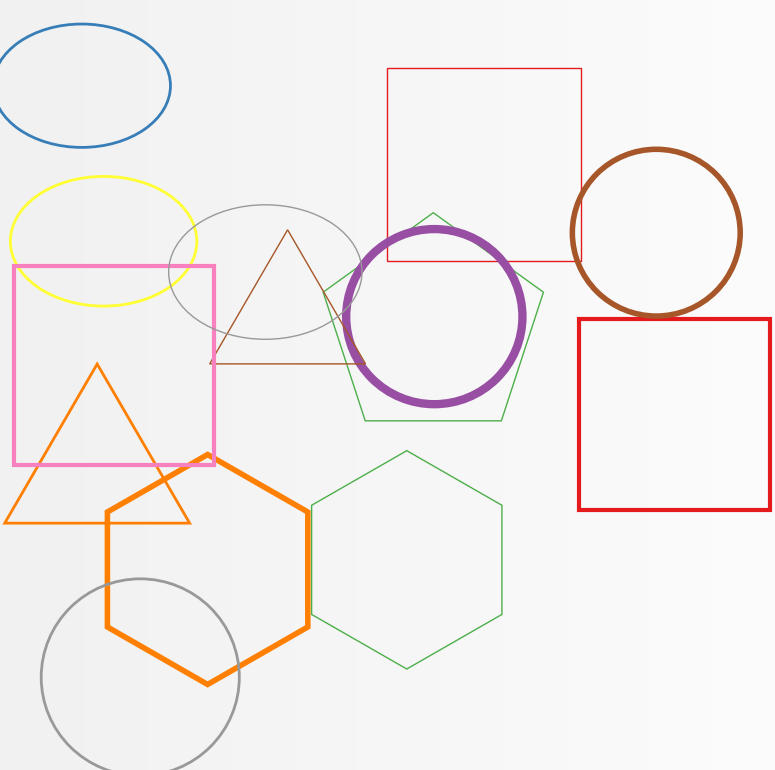[{"shape": "square", "thickness": 0.5, "radius": 0.63, "center": [0.624, 0.786]}, {"shape": "square", "thickness": 1.5, "radius": 0.62, "center": [0.871, 0.462]}, {"shape": "oval", "thickness": 1, "radius": 0.57, "center": [0.106, 0.889]}, {"shape": "hexagon", "thickness": 0.5, "radius": 0.71, "center": [0.525, 0.273]}, {"shape": "pentagon", "thickness": 0.5, "radius": 0.75, "center": [0.559, 0.574]}, {"shape": "circle", "thickness": 3, "radius": 0.57, "center": [0.56, 0.589]}, {"shape": "hexagon", "thickness": 2, "radius": 0.75, "center": [0.268, 0.26]}, {"shape": "triangle", "thickness": 1, "radius": 0.69, "center": [0.125, 0.389]}, {"shape": "oval", "thickness": 1, "radius": 0.6, "center": [0.134, 0.687]}, {"shape": "triangle", "thickness": 0.5, "radius": 0.58, "center": [0.371, 0.585]}, {"shape": "circle", "thickness": 2, "radius": 0.54, "center": [0.847, 0.698]}, {"shape": "square", "thickness": 1.5, "radius": 0.65, "center": [0.147, 0.526]}, {"shape": "oval", "thickness": 0.5, "radius": 0.62, "center": [0.342, 0.647]}, {"shape": "circle", "thickness": 1, "radius": 0.64, "center": [0.181, 0.12]}]